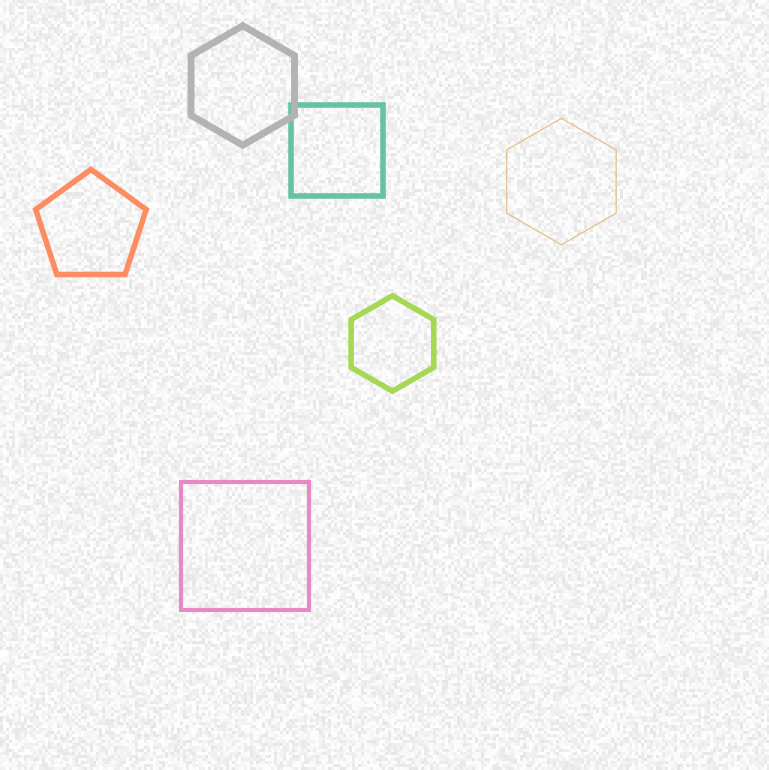[{"shape": "square", "thickness": 2, "radius": 0.3, "center": [0.438, 0.805]}, {"shape": "pentagon", "thickness": 2, "radius": 0.38, "center": [0.118, 0.705]}, {"shape": "square", "thickness": 1.5, "radius": 0.42, "center": [0.318, 0.291]}, {"shape": "hexagon", "thickness": 2, "radius": 0.31, "center": [0.51, 0.554]}, {"shape": "hexagon", "thickness": 0.5, "radius": 0.41, "center": [0.729, 0.764]}, {"shape": "hexagon", "thickness": 2.5, "radius": 0.39, "center": [0.315, 0.889]}]